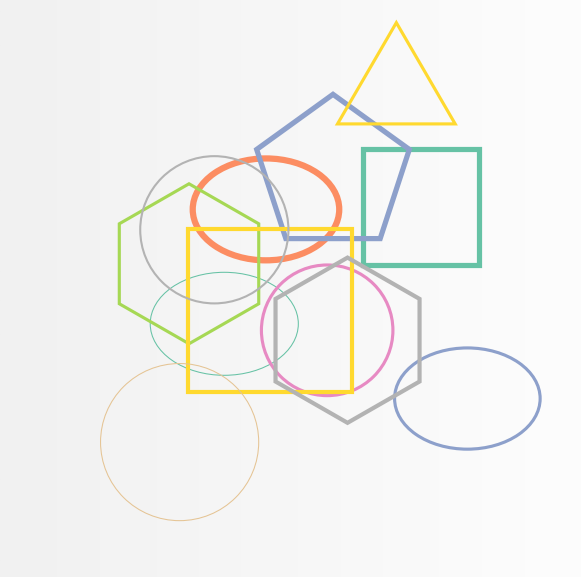[{"shape": "oval", "thickness": 0.5, "radius": 0.64, "center": [0.386, 0.438]}, {"shape": "square", "thickness": 2.5, "radius": 0.5, "center": [0.724, 0.641]}, {"shape": "oval", "thickness": 3, "radius": 0.63, "center": [0.458, 0.637]}, {"shape": "pentagon", "thickness": 2.5, "radius": 0.69, "center": [0.573, 0.698]}, {"shape": "oval", "thickness": 1.5, "radius": 0.63, "center": [0.804, 0.309]}, {"shape": "circle", "thickness": 1.5, "radius": 0.57, "center": [0.563, 0.427]}, {"shape": "hexagon", "thickness": 1.5, "radius": 0.69, "center": [0.325, 0.542]}, {"shape": "square", "thickness": 2, "radius": 0.71, "center": [0.464, 0.461]}, {"shape": "triangle", "thickness": 1.5, "radius": 0.58, "center": [0.682, 0.843]}, {"shape": "circle", "thickness": 0.5, "radius": 0.68, "center": [0.309, 0.234]}, {"shape": "circle", "thickness": 1, "radius": 0.64, "center": [0.369, 0.601]}, {"shape": "hexagon", "thickness": 2, "radius": 0.72, "center": [0.598, 0.41]}]